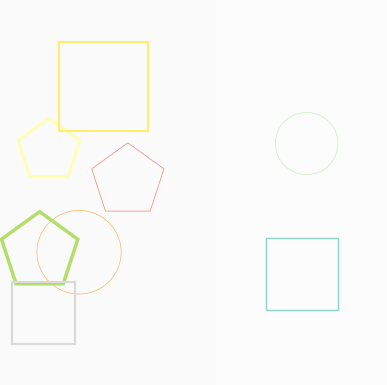[{"shape": "square", "thickness": 1, "radius": 0.46, "center": [0.78, 0.288]}, {"shape": "pentagon", "thickness": 2, "radius": 0.42, "center": [0.126, 0.609]}, {"shape": "pentagon", "thickness": 0.5, "radius": 0.49, "center": [0.33, 0.531]}, {"shape": "circle", "thickness": 0.5, "radius": 0.54, "center": [0.204, 0.345]}, {"shape": "pentagon", "thickness": 2.5, "radius": 0.52, "center": [0.102, 0.347]}, {"shape": "square", "thickness": 1.5, "radius": 0.4, "center": [0.112, 0.187]}, {"shape": "circle", "thickness": 0.5, "radius": 0.4, "center": [0.791, 0.627]}, {"shape": "square", "thickness": 1.5, "radius": 0.58, "center": [0.268, 0.776]}]